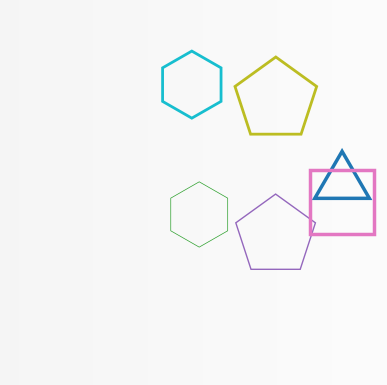[{"shape": "triangle", "thickness": 2.5, "radius": 0.41, "center": [0.883, 0.526]}, {"shape": "hexagon", "thickness": 0.5, "radius": 0.42, "center": [0.514, 0.443]}, {"shape": "pentagon", "thickness": 1, "radius": 0.54, "center": [0.711, 0.388]}, {"shape": "square", "thickness": 2.5, "radius": 0.41, "center": [0.884, 0.475]}, {"shape": "pentagon", "thickness": 2, "radius": 0.55, "center": [0.712, 0.741]}, {"shape": "hexagon", "thickness": 2, "radius": 0.44, "center": [0.495, 0.78]}]